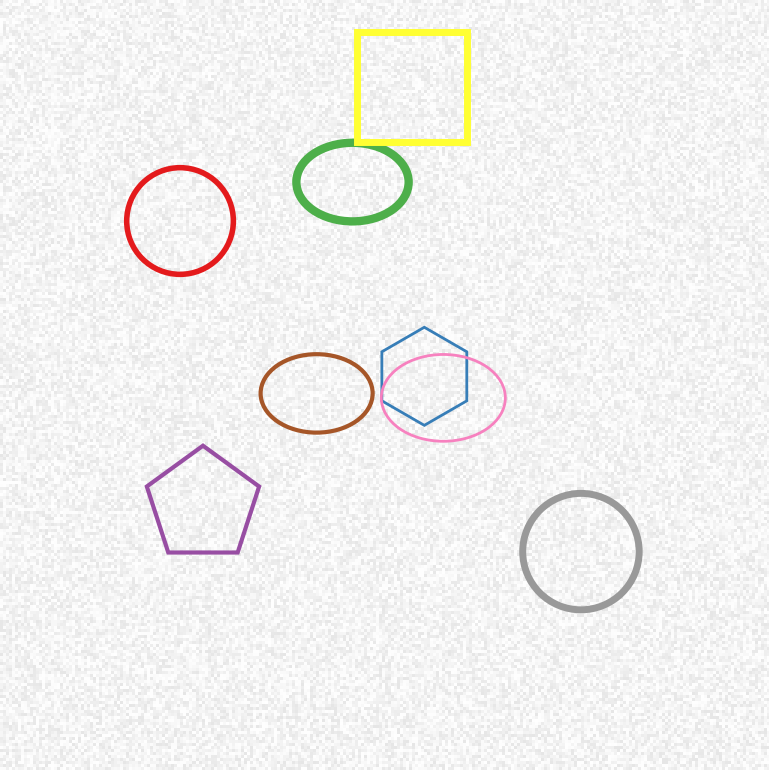[{"shape": "circle", "thickness": 2, "radius": 0.35, "center": [0.234, 0.713]}, {"shape": "hexagon", "thickness": 1, "radius": 0.32, "center": [0.551, 0.511]}, {"shape": "oval", "thickness": 3, "radius": 0.36, "center": [0.458, 0.764]}, {"shape": "pentagon", "thickness": 1.5, "radius": 0.38, "center": [0.264, 0.344]}, {"shape": "square", "thickness": 2.5, "radius": 0.36, "center": [0.535, 0.887]}, {"shape": "oval", "thickness": 1.5, "radius": 0.36, "center": [0.411, 0.489]}, {"shape": "oval", "thickness": 1, "radius": 0.4, "center": [0.576, 0.483]}, {"shape": "circle", "thickness": 2.5, "radius": 0.38, "center": [0.754, 0.284]}]